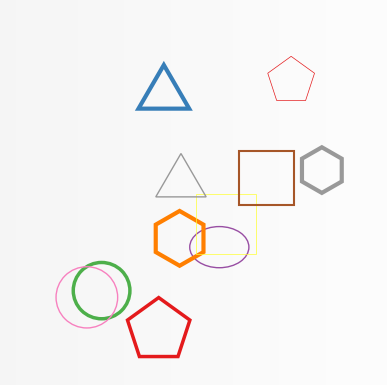[{"shape": "pentagon", "thickness": 2.5, "radius": 0.42, "center": [0.41, 0.142]}, {"shape": "pentagon", "thickness": 0.5, "radius": 0.32, "center": [0.751, 0.79]}, {"shape": "triangle", "thickness": 3, "radius": 0.38, "center": [0.423, 0.756]}, {"shape": "circle", "thickness": 2.5, "radius": 0.37, "center": [0.262, 0.245]}, {"shape": "oval", "thickness": 1, "radius": 0.38, "center": [0.566, 0.358]}, {"shape": "hexagon", "thickness": 3, "radius": 0.36, "center": [0.463, 0.381]}, {"shape": "square", "thickness": 0.5, "radius": 0.39, "center": [0.583, 0.418]}, {"shape": "square", "thickness": 1.5, "radius": 0.35, "center": [0.688, 0.537]}, {"shape": "circle", "thickness": 1, "radius": 0.4, "center": [0.224, 0.228]}, {"shape": "hexagon", "thickness": 3, "radius": 0.3, "center": [0.831, 0.558]}, {"shape": "triangle", "thickness": 1, "radius": 0.38, "center": [0.467, 0.526]}]